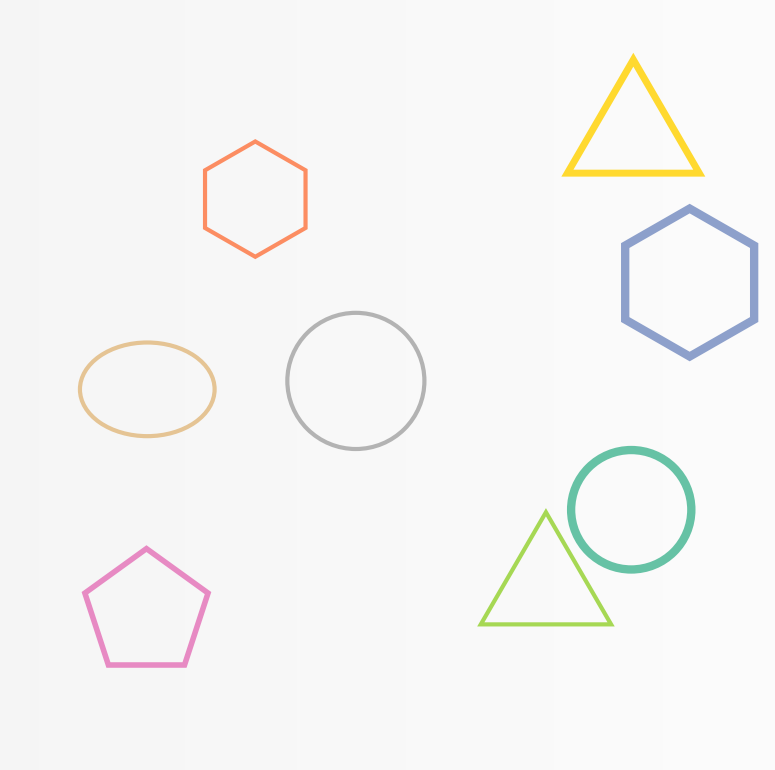[{"shape": "circle", "thickness": 3, "radius": 0.39, "center": [0.814, 0.338]}, {"shape": "hexagon", "thickness": 1.5, "radius": 0.37, "center": [0.329, 0.741]}, {"shape": "hexagon", "thickness": 3, "radius": 0.48, "center": [0.89, 0.633]}, {"shape": "pentagon", "thickness": 2, "radius": 0.42, "center": [0.189, 0.204]}, {"shape": "triangle", "thickness": 1.5, "radius": 0.49, "center": [0.704, 0.238]}, {"shape": "triangle", "thickness": 2.5, "radius": 0.49, "center": [0.817, 0.824]}, {"shape": "oval", "thickness": 1.5, "radius": 0.43, "center": [0.19, 0.494]}, {"shape": "circle", "thickness": 1.5, "radius": 0.44, "center": [0.459, 0.505]}]